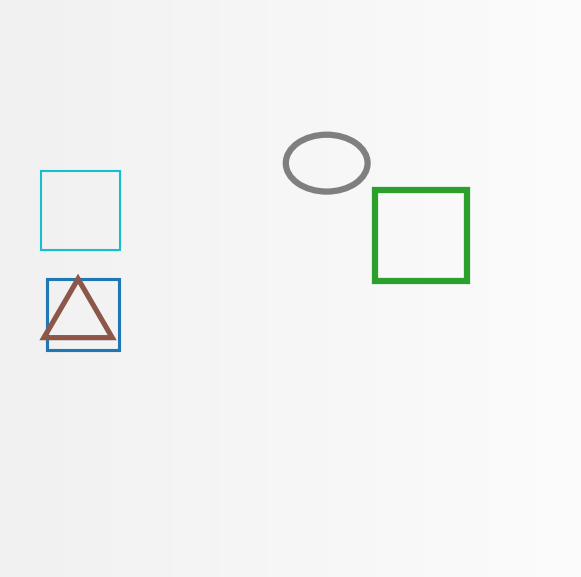[{"shape": "square", "thickness": 1.5, "radius": 0.31, "center": [0.142, 0.455]}, {"shape": "square", "thickness": 3, "radius": 0.39, "center": [0.725, 0.592]}, {"shape": "triangle", "thickness": 2.5, "radius": 0.34, "center": [0.134, 0.448]}, {"shape": "oval", "thickness": 3, "radius": 0.35, "center": [0.562, 0.717]}, {"shape": "square", "thickness": 1, "radius": 0.34, "center": [0.138, 0.634]}]